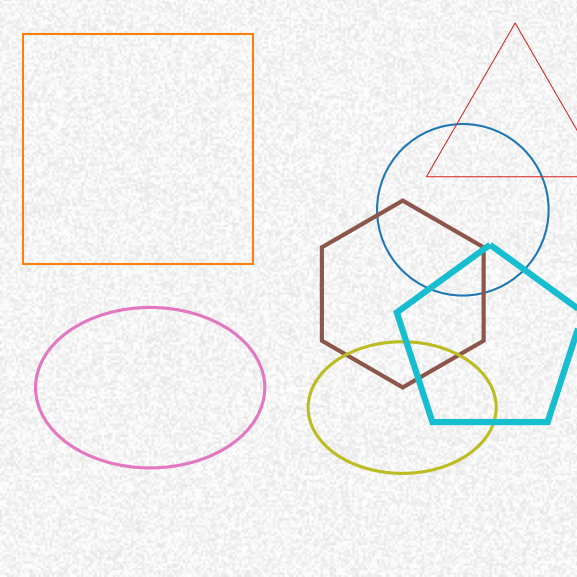[{"shape": "circle", "thickness": 1, "radius": 0.74, "center": [0.801, 0.636]}, {"shape": "square", "thickness": 1, "radius": 0.99, "center": [0.239, 0.741]}, {"shape": "triangle", "thickness": 0.5, "radius": 0.89, "center": [0.892, 0.782]}, {"shape": "hexagon", "thickness": 2, "radius": 0.81, "center": [0.697, 0.49]}, {"shape": "oval", "thickness": 1.5, "radius": 0.99, "center": [0.26, 0.328]}, {"shape": "oval", "thickness": 1.5, "radius": 0.81, "center": [0.696, 0.293]}, {"shape": "pentagon", "thickness": 3, "radius": 0.85, "center": [0.849, 0.406]}]